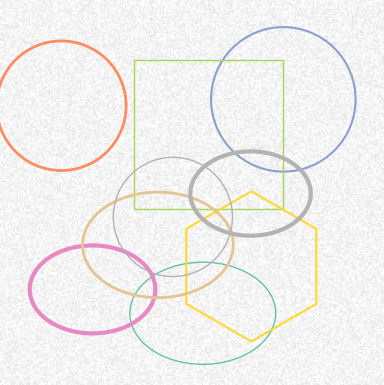[{"shape": "oval", "thickness": 1, "radius": 0.95, "center": [0.527, 0.186]}, {"shape": "circle", "thickness": 2, "radius": 0.84, "center": [0.159, 0.725]}, {"shape": "circle", "thickness": 1.5, "radius": 0.94, "center": [0.736, 0.742]}, {"shape": "oval", "thickness": 3, "radius": 0.82, "center": [0.24, 0.248]}, {"shape": "square", "thickness": 1, "radius": 0.97, "center": [0.541, 0.65]}, {"shape": "hexagon", "thickness": 1.5, "radius": 0.97, "center": [0.653, 0.308]}, {"shape": "oval", "thickness": 2, "radius": 0.98, "center": [0.41, 0.364]}, {"shape": "circle", "thickness": 1, "radius": 0.77, "center": [0.449, 0.437]}, {"shape": "oval", "thickness": 3, "radius": 0.78, "center": [0.651, 0.497]}]